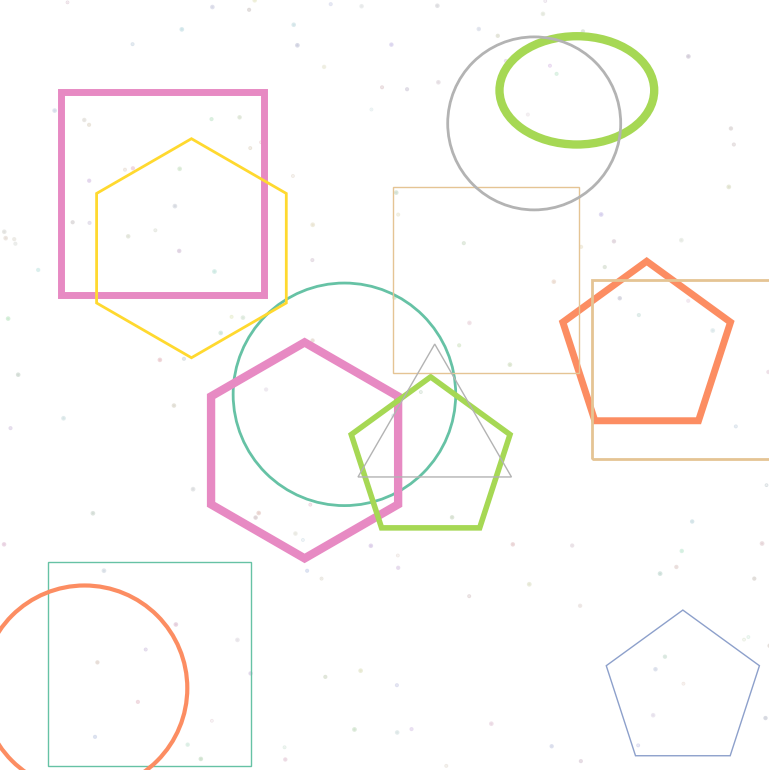[{"shape": "square", "thickness": 0.5, "radius": 0.66, "center": [0.194, 0.138]}, {"shape": "circle", "thickness": 1, "radius": 0.72, "center": [0.447, 0.488]}, {"shape": "pentagon", "thickness": 2.5, "radius": 0.57, "center": [0.84, 0.546]}, {"shape": "circle", "thickness": 1.5, "radius": 0.67, "center": [0.11, 0.106]}, {"shape": "pentagon", "thickness": 0.5, "radius": 0.52, "center": [0.887, 0.103]}, {"shape": "hexagon", "thickness": 3, "radius": 0.7, "center": [0.396, 0.415]}, {"shape": "square", "thickness": 2.5, "radius": 0.66, "center": [0.211, 0.749]}, {"shape": "pentagon", "thickness": 2, "radius": 0.54, "center": [0.559, 0.402]}, {"shape": "oval", "thickness": 3, "radius": 0.5, "center": [0.749, 0.883]}, {"shape": "hexagon", "thickness": 1, "radius": 0.71, "center": [0.249, 0.678]}, {"shape": "square", "thickness": 1, "radius": 0.58, "center": [0.884, 0.52]}, {"shape": "square", "thickness": 0.5, "radius": 0.6, "center": [0.631, 0.636]}, {"shape": "triangle", "thickness": 0.5, "radius": 0.58, "center": [0.565, 0.438]}, {"shape": "circle", "thickness": 1, "radius": 0.56, "center": [0.694, 0.84]}]